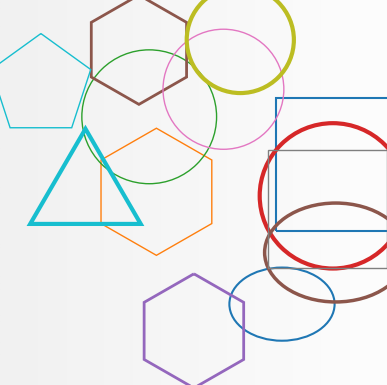[{"shape": "oval", "thickness": 1.5, "radius": 0.68, "center": [0.728, 0.21]}, {"shape": "square", "thickness": 1.5, "radius": 0.87, "center": [0.884, 0.572]}, {"shape": "hexagon", "thickness": 1, "radius": 0.83, "center": [0.404, 0.502]}, {"shape": "circle", "thickness": 1, "radius": 0.87, "center": [0.385, 0.697]}, {"shape": "circle", "thickness": 3, "radius": 0.94, "center": [0.859, 0.491]}, {"shape": "hexagon", "thickness": 2, "radius": 0.74, "center": [0.5, 0.14]}, {"shape": "oval", "thickness": 2.5, "radius": 0.92, "center": [0.866, 0.344]}, {"shape": "hexagon", "thickness": 2, "radius": 0.71, "center": [0.359, 0.871]}, {"shape": "circle", "thickness": 1, "radius": 0.78, "center": [0.577, 0.768]}, {"shape": "square", "thickness": 1, "radius": 0.77, "center": [0.844, 0.457]}, {"shape": "circle", "thickness": 3, "radius": 0.69, "center": [0.62, 0.897]}, {"shape": "triangle", "thickness": 3, "radius": 0.82, "center": [0.221, 0.501]}, {"shape": "pentagon", "thickness": 1, "radius": 0.68, "center": [0.106, 0.778]}]